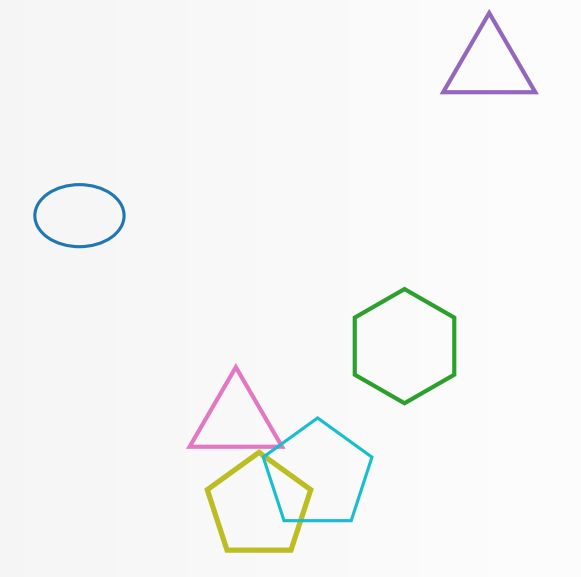[{"shape": "oval", "thickness": 1.5, "radius": 0.38, "center": [0.137, 0.626]}, {"shape": "hexagon", "thickness": 2, "radius": 0.49, "center": [0.696, 0.4]}, {"shape": "triangle", "thickness": 2, "radius": 0.46, "center": [0.842, 0.885]}, {"shape": "triangle", "thickness": 2, "radius": 0.46, "center": [0.406, 0.271]}, {"shape": "pentagon", "thickness": 2.5, "radius": 0.47, "center": [0.446, 0.122]}, {"shape": "pentagon", "thickness": 1.5, "radius": 0.49, "center": [0.546, 0.177]}]